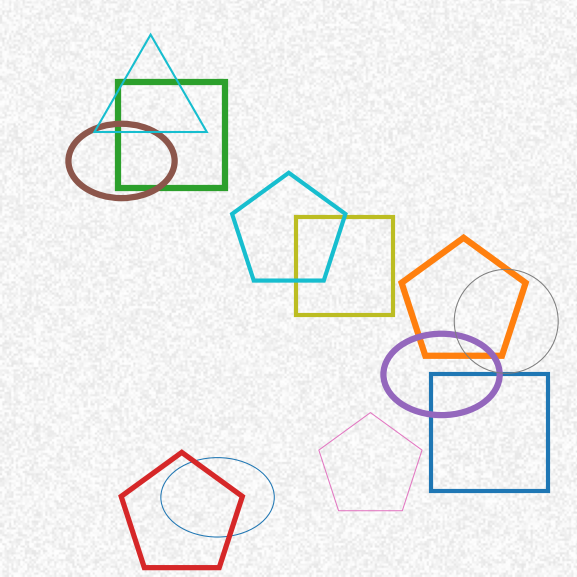[{"shape": "square", "thickness": 2, "radius": 0.5, "center": [0.847, 0.25]}, {"shape": "oval", "thickness": 0.5, "radius": 0.49, "center": [0.377, 0.138]}, {"shape": "pentagon", "thickness": 3, "radius": 0.56, "center": [0.803, 0.474]}, {"shape": "square", "thickness": 3, "radius": 0.46, "center": [0.297, 0.765]}, {"shape": "pentagon", "thickness": 2.5, "radius": 0.55, "center": [0.315, 0.105]}, {"shape": "oval", "thickness": 3, "radius": 0.5, "center": [0.765, 0.351]}, {"shape": "oval", "thickness": 3, "radius": 0.46, "center": [0.21, 0.72]}, {"shape": "pentagon", "thickness": 0.5, "radius": 0.47, "center": [0.641, 0.191]}, {"shape": "circle", "thickness": 0.5, "radius": 0.45, "center": [0.877, 0.443]}, {"shape": "square", "thickness": 2, "radius": 0.42, "center": [0.597, 0.538]}, {"shape": "triangle", "thickness": 1, "radius": 0.56, "center": [0.261, 0.827]}, {"shape": "pentagon", "thickness": 2, "radius": 0.52, "center": [0.5, 0.597]}]